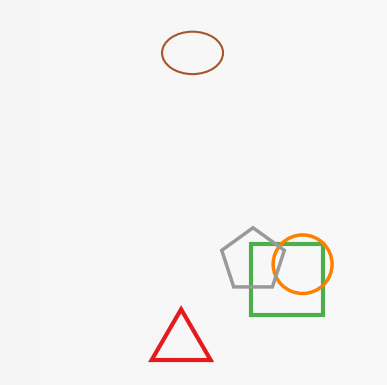[{"shape": "triangle", "thickness": 3, "radius": 0.44, "center": [0.467, 0.109]}, {"shape": "square", "thickness": 3, "radius": 0.46, "center": [0.74, 0.275]}, {"shape": "circle", "thickness": 2.5, "radius": 0.38, "center": [0.781, 0.314]}, {"shape": "oval", "thickness": 1.5, "radius": 0.39, "center": [0.497, 0.863]}, {"shape": "pentagon", "thickness": 2.5, "radius": 0.42, "center": [0.653, 0.324]}]